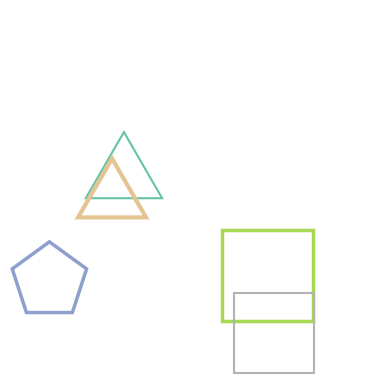[{"shape": "triangle", "thickness": 1.5, "radius": 0.57, "center": [0.322, 0.542]}, {"shape": "pentagon", "thickness": 2.5, "radius": 0.51, "center": [0.128, 0.27]}, {"shape": "square", "thickness": 2.5, "radius": 0.59, "center": [0.695, 0.284]}, {"shape": "triangle", "thickness": 3, "radius": 0.51, "center": [0.291, 0.486]}, {"shape": "square", "thickness": 1.5, "radius": 0.52, "center": [0.711, 0.134]}]